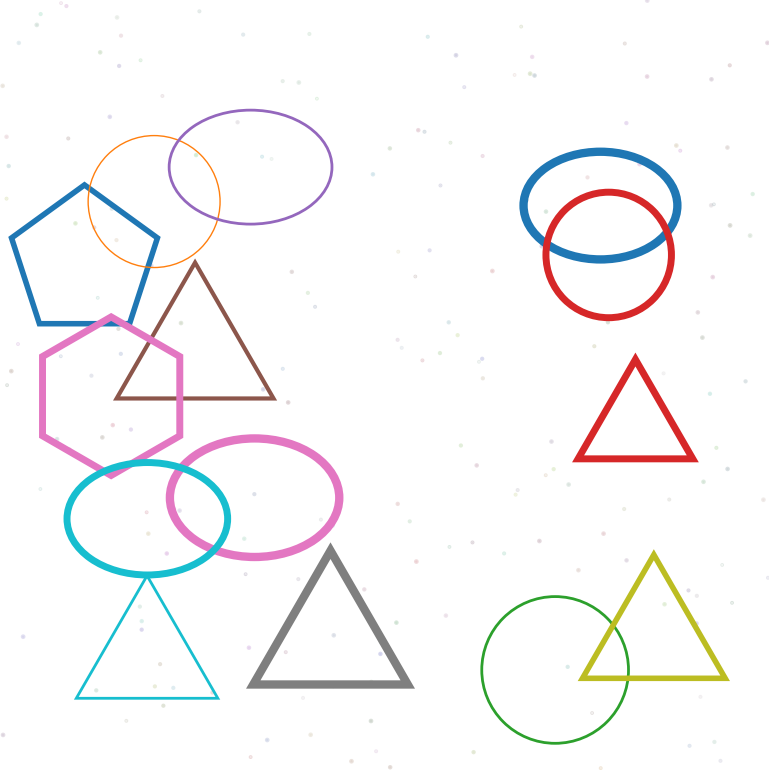[{"shape": "pentagon", "thickness": 2, "radius": 0.5, "center": [0.11, 0.66]}, {"shape": "oval", "thickness": 3, "radius": 0.5, "center": [0.78, 0.733]}, {"shape": "circle", "thickness": 0.5, "radius": 0.43, "center": [0.2, 0.738]}, {"shape": "circle", "thickness": 1, "radius": 0.48, "center": [0.721, 0.13]}, {"shape": "circle", "thickness": 2.5, "radius": 0.41, "center": [0.791, 0.669]}, {"shape": "triangle", "thickness": 2.5, "radius": 0.43, "center": [0.825, 0.447]}, {"shape": "oval", "thickness": 1, "radius": 0.53, "center": [0.325, 0.783]}, {"shape": "triangle", "thickness": 1.5, "radius": 0.59, "center": [0.253, 0.541]}, {"shape": "hexagon", "thickness": 2.5, "radius": 0.51, "center": [0.144, 0.485]}, {"shape": "oval", "thickness": 3, "radius": 0.55, "center": [0.331, 0.354]}, {"shape": "triangle", "thickness": 3, "radius": 0.58, "center": [0.429, 0.169]}, {"shape": "triangle", "thickness": 2, "radius": 0.53, "center": [0.849, 0.173]}, {"shape": "oval", "thickness": 2.5, "radius": 0.52, "center": [0.191, 0.326]}, {"shape": "triangle", "thickness": 1, "radius": 0.53, "center": [0.191, 0.146]}]